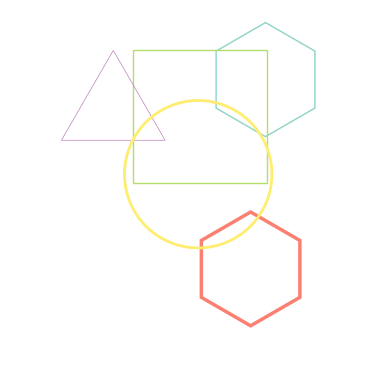[{"shape": "hexagon", "thickness": 1, "radius": 0.74, "center": [0.69, 0.793]}, {"shape": "hexagon", "thickness": 2.5, "radius": 0.74, "center": [0.651, 0.302]}, {"shape": "square", "thickness": 1, "radius": 0.87, "center": [0.52, 0.698]}, {"shape": "triangle", "thickness": 0.5, "radius": 0.78, "center": [0.294, 0.713]}, {"shape": "circle", "thickness": 2, "radius": 0.96, "center": [0.515, 0.547]}]